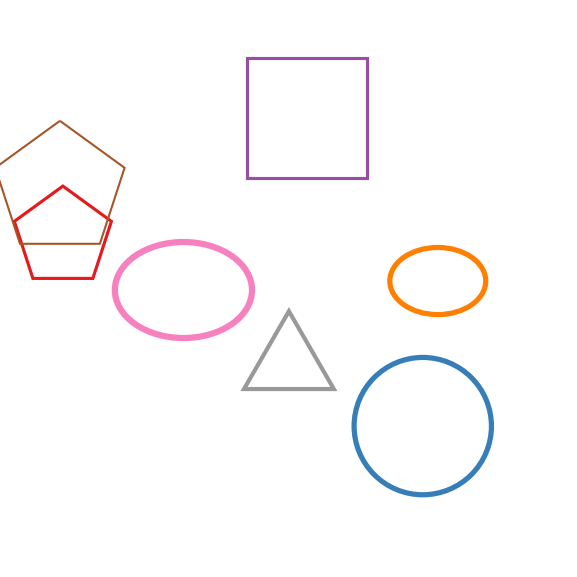[{"shape": "pentagon", "thickness": 1.5, "radius": 0.44, "center": [0.109, 0.589]}, {"shape": "circle", "thickness": 2.5, "radius": 0.59, "center": [0.732, 0.261]}, {"shape": "square", "thickness": 1.5, "radius": 0.52, "center": [0.531, 0.794]}, {"shape": "oval", "thickness": 2.5, "radius": 0.42, "center": [0.758, 0.513]}, {"shape": "pentagon", "thickness": 1, "radius": 0.59, "center": [0.104, 0.672]}, {"shape": "oval", "thickness": 3, "radius": 0.59, "center": [0.318, 0.497]}, {"shape": "triangle", "thickness": 2, "radius": 0.45, "center": [0.5, 0.37]}]